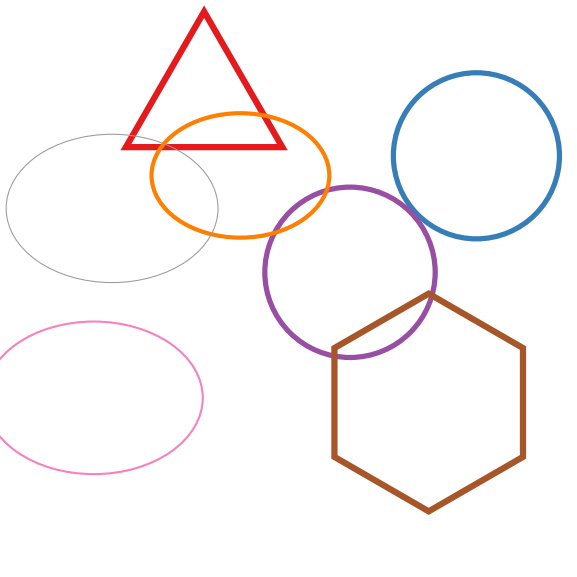[{"shape": "triangle", "thickness": 3, "radius": 0.78, "center": [0.353, 0.823]}, {"shape": "circle", "thickness": 2.5, "radius": 0.72, "center": [0.825, 0.729]}, {"shape": "circle", "thickness": 2.5, "radius": 0.74, "center": [0.606, 0.528]}, {"shape": "oval", "thickness": 2, "radius": 0.77, "center": [0.416, 0.695]}, {"shape": "hexagon", "thickness": 3, "radius": 0.94, "center": [0.742, 0.302]}, {"shape": "oval", "thickness": 1, "radius": 0.94, "center": [0.162, 0.31]}, {"shape": "oval", "thickness": 0.5, "radius": 0.92, "center": [0.194, 0.638]}]